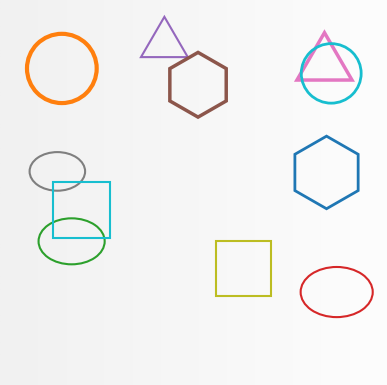[{"shape": "hexagon", "thickness": 2, "radius": 0.47, "center": [0.843, 0.552]}, {"shape": "circle", "thickness": 3, "radius": 0.45, "center": [0.16, 0.822]}, {"shape": "oval", "thickness": 1.5, "radius": 0.43, "center": [0.185, 0.373]}, {"shape": "oval", "thickness": 1.5, "radius": 0.47, "center": [0.869, 0.241]}, {"shape": "triangle", "thickness": 1.5, "radius": 0.35, "center": [0.424, 0.887]}, {"shape": "hexagon", "thickness": 2.5, "radius": 0.42, "center": [0.511, 0.78]}, {"shape": "triangle", "thickness": 2.5, "radius": 0.41, "center": [0.837, 0.833]}, {"shape": "oval", "thickness": 1.5, "radius": 0.36, "center": [0.148, 0.555]}, {"shape": "square", "thickness": 1.5, "radius": 0.35, "center": [0.628, 0.302]}, {"shape": "square", "thickness": 1.5, "radius": 0.37, "center": [0.21, 0.454]}, {"shape": "circle", "thickness": 2, "radius": 0.39, "center": [0.855, 0.809]}]